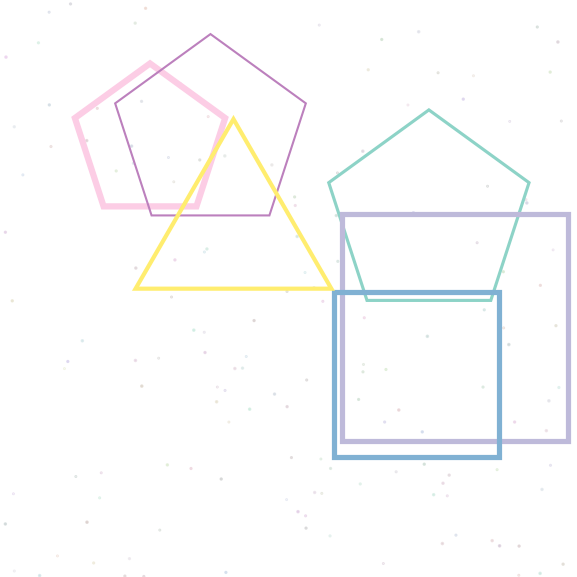[{"shape": "pentagon", "thickness": 1.5, "radius": 0.91, "center": [0.743, 0.626]}, {"shape": "square", "thickness": 2.5, "radius": 0.98, "center": [0.788, 0.432]}, {"shape": "square", "thickness": 2.5, "radius": 0.71, "center": [0.722, 0.351]}, {"shape": "pentagon", "thickness": 3, "radius": 0.68, "center": [0.26, 0.752]}, {"shape": "pentagon", "thickness": 1, "radius": 0.87, "center": [0.364, 0.767]}, {"shape": "triangle", "thickness": 2, "radius": 0.98, "center": [0.404, 0.597]}]